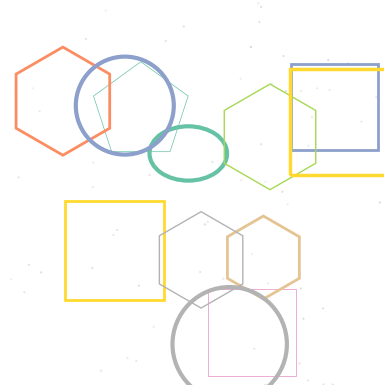[{"shape": "oval", "thickness": 3, "radius": 0.5, "center": [0.489, 0.601]}, {"shape": "pentagon", "thickness": 0.5, "radius": 0.65, "center": [0.366, 0.711]}, {"shape": "hexagon", "thickness": 2, "radius": 0.7, "center": [0.163, 0.737]}, {"shape": "circle", "thickness": 3, "radius": 0.64, "center": [0.324, 0.726]}, {"shape": "square", "thickness": 2, "radius": 0.56, "center": [0.869, 0.722]}, {"shape": "square", "thickness": 0.5, "radius": 0.57, "center": [0.655, 0.136]}, {"shape": "hexagon", "thickness": 1, "radius": 0.69, "center": [0.701, 0.645]}, {"shape": "square", "thickness": 2, "radius": 0.64, "center": [0.298, 0.35]}, {"shape": "square", "thickness": 2.5, "radius": 0.69, "center": [0.89, 0.683]}, {"shape": "hexagon", "thickness": 2, "radius": 0.54, "center": [0.684, 0.331]}, {"shape": "circle", "thickness": 3, "radius": 0.74, "center": [0.597, 0.106]}, {"shape": "hexagon", "thickness": 1, "radius": 0.63, "center": [0.522, 0.325]}]